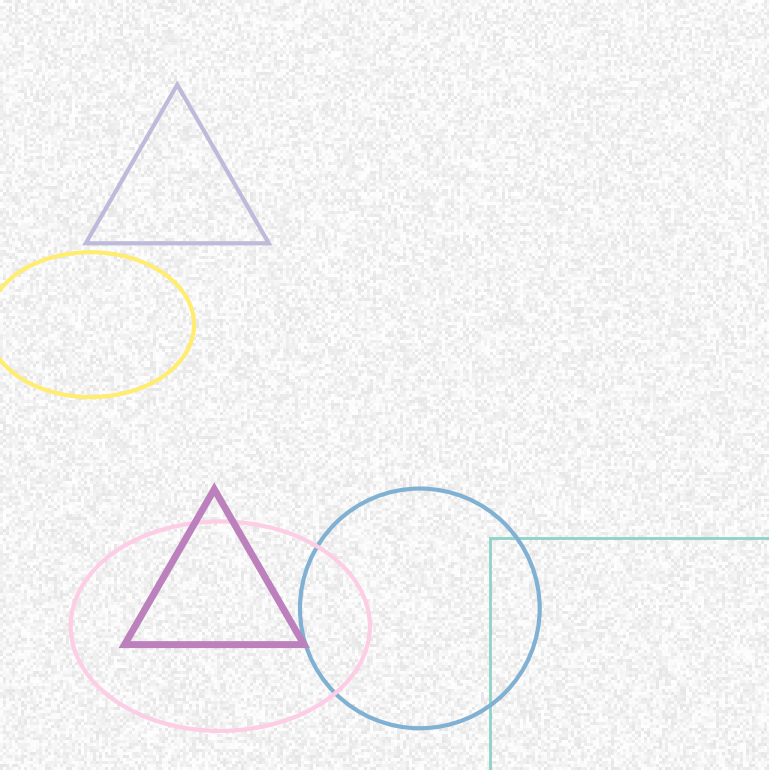[{"shape": "square", "thickness": 1, "radius": 0.99, "center": [0.835, 0.103]}, {"shape": "triangle", "thickness": 1.5, "radius": 0.69, "center": [0.23, 0.753]}, {"shape": "circle", "thickness": 1.5, "radius": 0.78, "center": [0.545, 0.21]}, {"shape": "oval", "thickness": 1.5, "radius": 0.97, "center": [0.286, 0.187]}, {"shape": "triangle", "thickness": 2.5, "radius": 0.67, "center": [0.278, 0.23]}, {"shape": "oval", "thickness": 1.5, "radius": 0.67, "center": [0.118, 0.578]}]